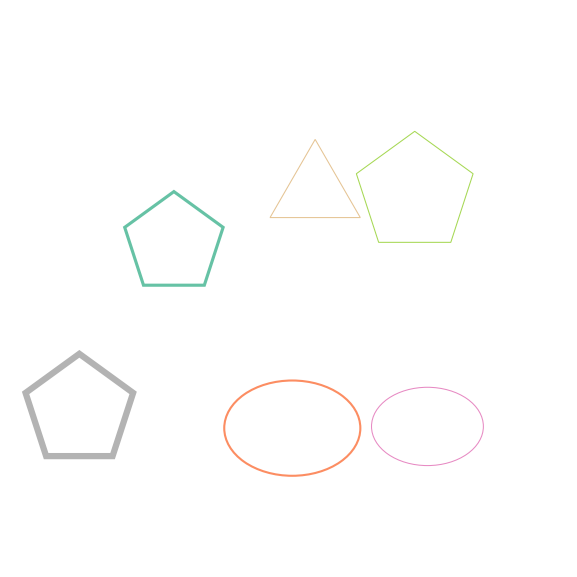[{"shape": "pentagon", "thickness": 1.5, "radius": 0.45, "center": [0.301, 0.578]}, {"shape": "oval", "thickness": 1, "radius": 0.59, "center": [0.506, 0.258]}, {"shape": "oval", "thickness": 0.5, "radius": 0.48, "center": [0.74, 0.261]}, {"shape": "pentagon", "thickness": 0.5, "radius": 0.53, "center": [0.718, 0.665]}, {"shape": "triangle", "thickness": 0.5, "radius": 0.45, "center": [0.546, 0.667]}, {"shape": "pentagon", "thickness": 3, "radius": 0.49, "center": [0.137, 0.289]}]